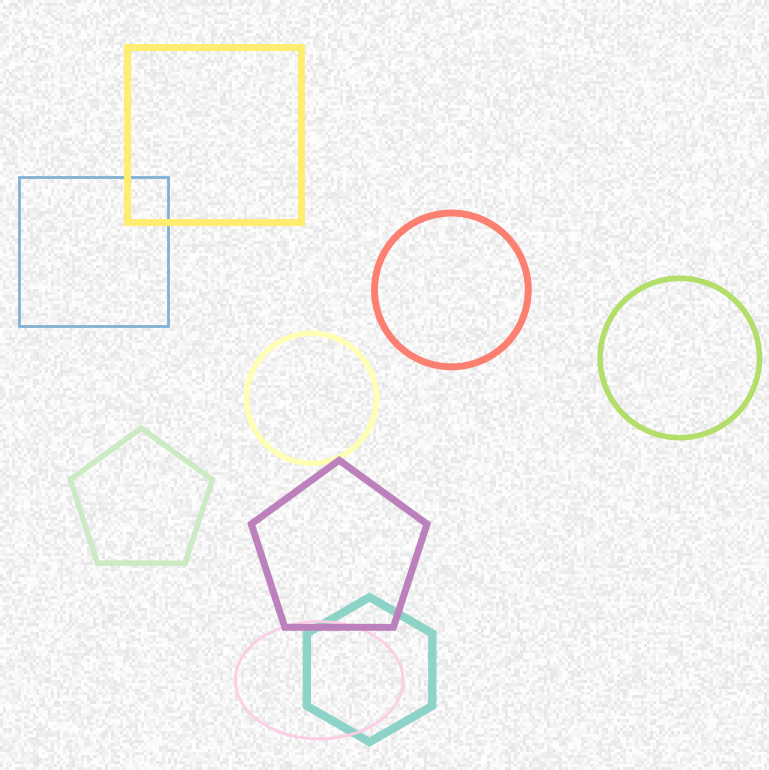[{"shape": "hexagon", "thickness": 3, "radius": 0.47, "center": [0.48, 0.13]}, {"shape": "circle", "thickness": 2, "radius": 0.42, "center": [0.405, 0.483]}, {"shape": "circle", "thickness": 2.5, "radius": 0.5, "center": [0.586, 0.623]}, {"shape": "square", "thickness": 1, "radius": 0.48, "center": [0.122, 0.673]}, {"shape": "circle", "thickness": 2, "radius": 0.52, "center": [0.883, 0.535]}, {"shape": "oval", "thickness": 1, "radius": 0.54, "center": [0.415, 0.117]}, {"shape": "pentagon", "thickness": 2.5, "radius": 0.6, "center": [0.44, 0.282]}, {"shape": "pentagon", "thickness": 2, "radius": 0.48, "center": [0.183, 0.347]}, {"shape": "square", "thickness": 2.5, "radius": 0.57, "center": [0.278, 0.825]}]